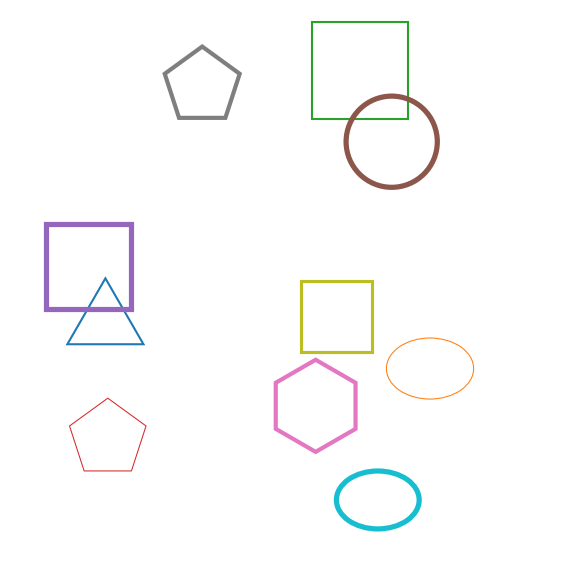[{"shape": "triangle", "thickness": 1, "radius": 0.38, "center": [0.183, 0.441]}, {"shape": "oval", "thickness": 0.5, "radius": 0.38, "center": [0.745, 0.361]}, {"shape": "square", "thickness": 1, "radius": 0.42, "center": [0.624, 0.877]}, {"shape": "pentagon", "thickness": 0.5, "radius": 0.35, "center": [0.187, 0.24]}, {"shape": "square", "thickness": 2.5, "radius": 0.37, "center": [0.153, 0.537]}, {"shape": "circle", "thickness": 2.5, "radius": 0.39, "center": [0.678, 0.754]}, {"shape": "hexagon", "thickness": 2, "radius": 0.4, "center": [0.547, 0.296]}, {"shape": "pentagon", "thickness": 2, "radius": 0.34, "center": [0.35, 0.85]}, {"shape": "square", "thickness": 1.5, "radius": 0.31, "center": [0.583, 0.451]}, {"shape": "oval", "thickness": 2.5, "radius": 0.36, "center": [0.654, 0.133]}]